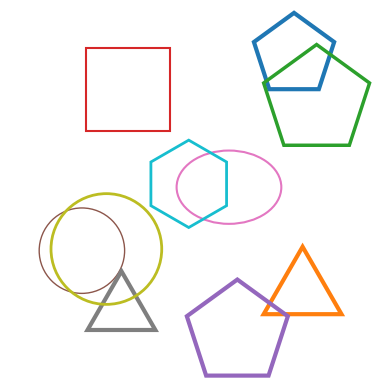[{"shape": "pentagon", "thickness": 3, "radius": 0.55, "center": [0.764, 0.857]}, {"shape": "triangle", "thickness": 3, "radius": 0.58, "center": [0.786, 0.242]}, {"shape": "pentagon", "thickness": 2.5, "radius": 0.72, "center": [0.822, 0.74]}, {"shape": "square", "thickness": 1.5, "radius": 0.54, "center": [0.333, 0.767]}, {"shape": "pentagon", "thickness": 3, "radius": 0.69, "center": [0.616, 0.136]}, {"shape": "circle", "thickness": 1, "radius": 0.55, "center": [0.213, 0.349]}, {"shape": "oval", "thickness": 1.5, "radius": 0.68, "center": [0.595, 0.514]}, {"shape": "triangle", "thickness": 3, "radius": 0.51, "center": [0.315, 0.194]}, {"shape": "circle", "thickness": 2, "radius": 0.72, "center": [0.276, 0.353]}, {"shape": "hexagon", "thickness": 2, "radius": 0.57, "center": [0.49, 0.523]}]